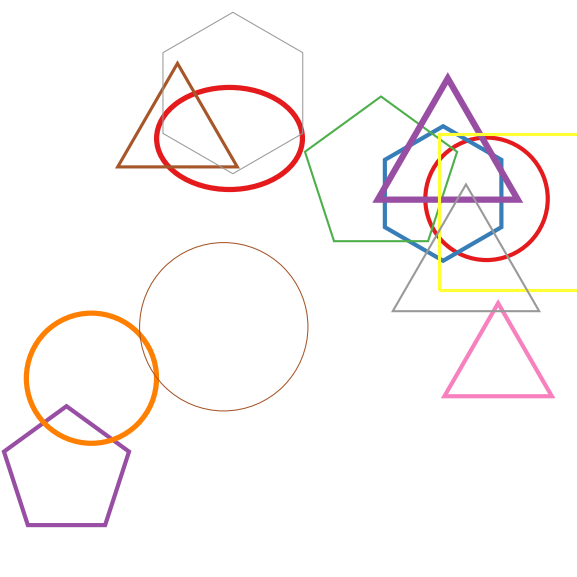[{"shape": "circle", "thickness": 2, "radius": 0.53, "center": [0.842, 0.655]}, {"shape": "oval", "thickness": 2.5, "radius": 0.63, "center": [0.397, 0.759]}, {"shape": "hexagon", "thickness": 2, "radius": 0.58, "center": [0.767, 0.664]}, {"shape": "pentagon", "thickness": 1, "radius": 0.69, "center": [0.66, 0.694]}, {"shape": "pentagon", "thickness": 2, "radius": 0.57, "center": [0.115, 0.182]}, {"shape": "triangle", "thickness": 3, "radius": 0.7, "center": [0.775, 0.723]}, {"shape": "circle", "thickness": 2.5, "radius": 0.56, "center": [0.158, 0.344]}, {"shape": "square", "thickness": 1.5, "radius": 0.68, "center": [0.895, 0.632]}, {"shape": "circle", "thickness": 0.5, "radius": 0.73, "center": [0.387, 0.433]}, {"shape": "triangle", "thickness": 1.5, "radius": 0.6, "center": [0.307, 0.77]}, {"shape": "triangle", "thickness": 2, "radius": 0.54, "center": [0.863, 0.367]}, {"shape": "triangle", "thickness": 1, "radius": 0.73, "center": [0.807, 0.533]}, {"shape": "hexagon", "thickness": 0.5, "radius": 0.7, "center": [0.403, 0.838]}]